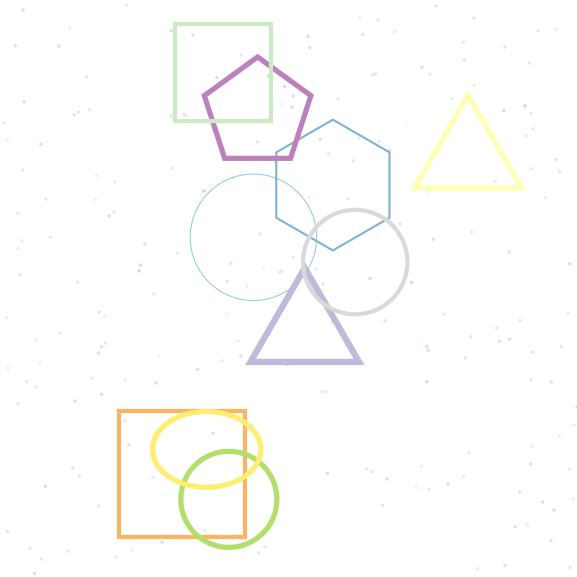[{"shape": "circle", "thickness": 0.5, "radius": 0.55, "center": [0.439, 0.588]}, {"shape": "triangle", "thickness": 2.5, "radius": 0.54, "center": [0.81, 0.727]}, {"shape": "triangle", "thickness": 3, "radius": 0.54, "center": [0.528, 0.427]}, {"shape": "hexagon", "thickness": 1, "radius": 0.57, "center": [0.576, 0.679]}, {"shape": "square", "thickness": 2, "radius": 0.54, "center": [0.316, 0.178]}, {"shape": "circle", "thickness": 2.5, "radius": 0.42, "center": [0.396, 0.134]}, {"shape": "circle", "thickness": 2, "radius": 0.45, "center": [0.615, 0.545]}, {"shape": "pentagon", "thickness": 2.5, "radius": 0.49, "center": [0.446, 0.803]}, {"shape": "square", "thickness": 2, "radius": 0.42, "center": [0.386, 0.874]}, {"shape": "oval", "thickness": 2.5, "radius": 0.47, "center": [0.358, 0.221]}]